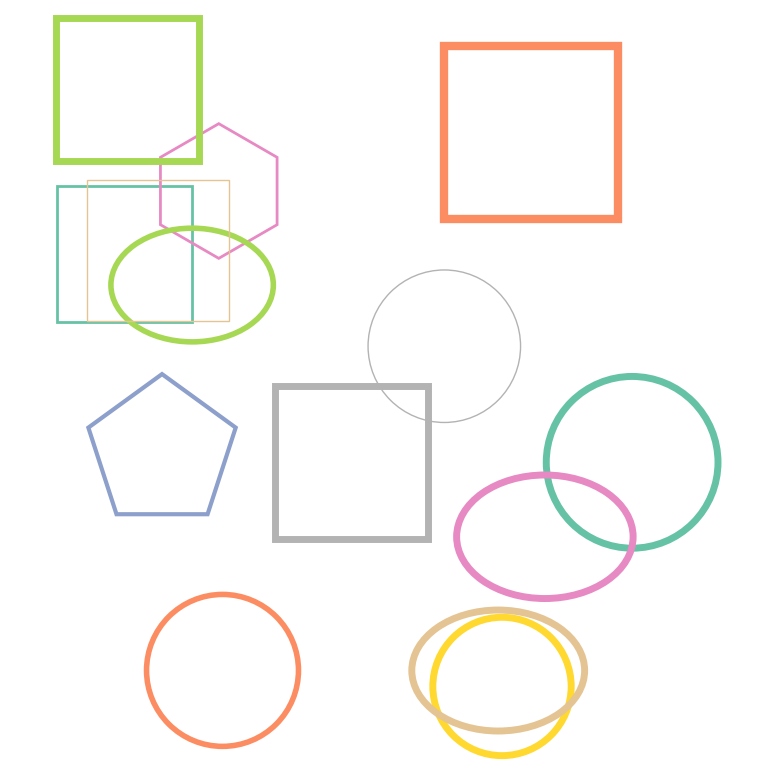[{"shape": "square", "thickness": 1, "radius": 0.44, "center": [0.162, 0.67]}, {"shape": "circle", "thickness": 2.5, "radius": 0.56, "center": [0.821, 0.4]}, {"shape": "square", "thickness": 3, "radius": 0.56, "center": [0.69, 0.828]}, {"shape": "circle", "thickness": 2, "radius": 0.49, "center": [0.289, 0.129]}, {"shape": "pentagon", "thickness": 1.5, "radius": 0.5, "center": [0.21, 0.414]}, {"shape": "oval", "thickness": 2.5, "radius": 0.57, "center": [0.708, 0.303]}, {"shape": "hexagon", "thickness": 1, "radius": 0.44, "center": [0.284, 0.752]}, {"shape": "oval", "thickness": 2, "radius": 0.53, "center": [0.25, 0.63]}, {"shape": "square", "thickness": 2.5, "radius": 0.47, "center": [0.166, 0.884]}, {"shape": "circle", "thickness": 2.5, "radius": 0.45, "center": [0.652, 0.108]}, {"shape": "oval", "thickness": 2.5, "radius": 0.56, "center": [0.647, 0.129]}, {"shape": "square", "thickness": 0.5, "radius": 0.46, "center": [0.205, 0.675]}, {"shape": "circle", "thickness": 0.5, "radius": 0.5, "center": [0.577, 0.55]}, {"shape": "square", "thickness": 2.5, "radius": 0.49, "center": [0.457, 0.399]}]